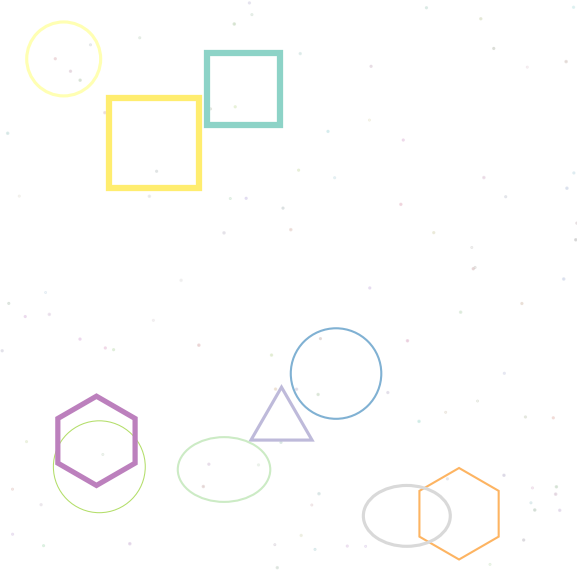[{"shape": "square", "thickness": 3, "radius": 0.31, "center": [0.422, 0.845]}, {"shape": "circle", "thickness": 1.5, "radius": 0.32, "center": [0.11, 0.897]}, {"shape": "triangle", "thickness": 1.5, "radius": 0.31, "center": [0.487, 0.268]}, {"shape": "circle", "thickness": 1, "radius": 0.39, "center": [0.582, 0.352]}, {"shape": "hexagon", "thickness": 1, "radius": 0.4, "center": [0.795, 0.11]}, {"shape": "circle", "thickness": 0.5, "radius": 0.4, "center": [0.172, 0.191]}, {"shape": "oval", "thickness": 1.5, "radius": 0.38, "center": [0.704, 0.106]}, {"shape": "hexagon", "thickness": 2.5, "radius": 0.39, "center": [0.167, 0.236]}, {"shape": "oval", "thickness": 1, "radius": 0.4, "center": [0.388, 0.186]}, {"shape": "square", "thickness": 3, "radius": 0.39, "center": [0.267, 0.751]}]